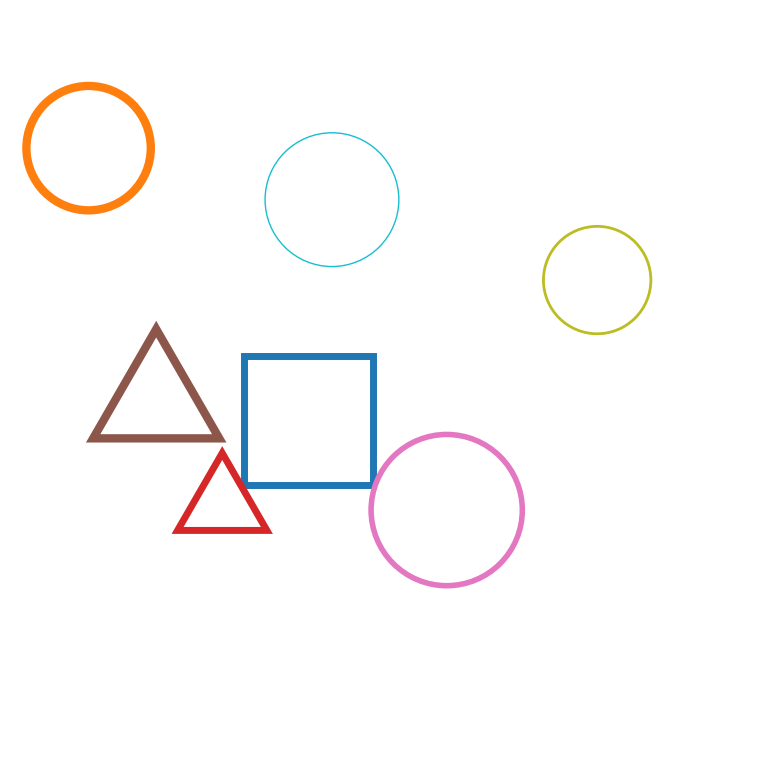[{"shape": "square", "thickness": 2.5, "radius": 0.42, "center": [0.401, 0.453]}, {"shape": "circle", "thickness": 3, "radius": 0.4, "center": [0.115, 0.808]}, {"shape": "triangle", "thickness": 2.5, "radius": 0.33, "center": [0.289, 0.345]}, {"shape": "triangle", "thickness": 3, "radius": 0.47, "center": [0.203, 0.478]}, {"shape": "circle", "thickness": 2, "radius": 0.49, "center": [0.58, 0.338]}, {"shape": "circle", "thickness": 1, "radius": 0.35, "center": [0.776, 0.636]}, {"shape": "circle", "thickness": 0.5, "radius": 0.43, "center": [0.431, 0.741]}]